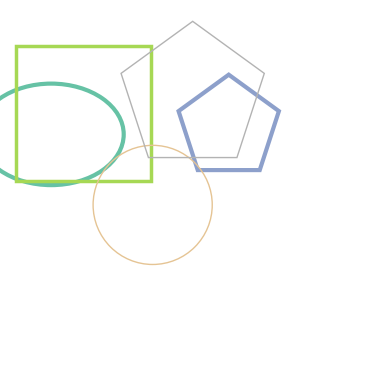[{"shape": "oval", "thickness": 3, "radius": 0.94, "center": [0.133, 0.651]}, {"shape": "pentagon", "thickness": 3, "radius": 0.68, "center": [0.594, 0.669]}, {"shape": "square", "thickness": 2.5, "radius": 0.88, "center": [0.217, 0.705]}, {"shape": "circle", "thickness": 1, "radius": 0.77, "center": [0.397, 0.468]}, {"shape": "pentagon", "thickness": 1, "radius": 0.98, "center": [0.5, 0.749]}]